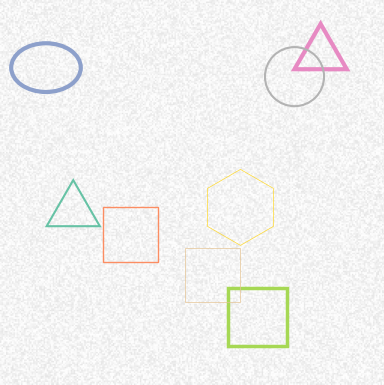[{"shape": "triangle", "thickness": 1.5, "radius": 0.4, "center": [0.19, 0.452]}, {"shape": "square", "thickness": 1, "radius": 0.36, "center": [0.339, 0.391]}, {"shape": "oval", "thickness": 3, "radius": 0.45, "center": [0.119, 0.824]}, {"shape": "triangle", "thickness": 3, "radius": 0.39, "center": [0.833, 0.859]}, {"shape": "square", "thickness": 2.5, "radius": 0.38, "center": [0.669, 0.176]}, {"shape": "hexagon", "thickness": 0.5, "radius": 0.49, "center": [0.625, 0.461]}, {"shape": "square", "thickness": 0.5, "radius": 0.36, "center": [0.552, 0.286]}, {"shape": "circle", "thickness": 1.5, "radius": 0.38, "center": [0.765, 0.801]}]